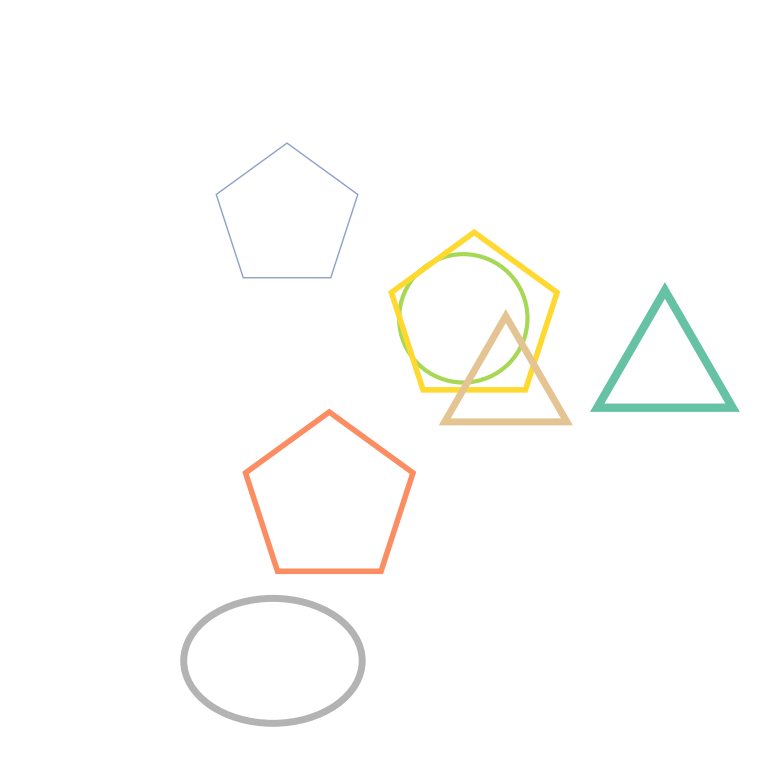[{"shape": "triangle", "thickness": 3, "radius": 0.51, "center": [0.864, 0.521]}, {"shape": "pentagon", "thickness": 2, "radius": 0.57, "center": [0.428, 0.351]}, {"shape": "pentagon", "thickness": 0.5, "radius": 0.48, "center": [0.373, 0.718]}, {"shape": "circle", "thickness": 1.5, "radius": 0.42, "center": [0.602, 0.587]}, {"shape": "pentagon", "thickness": 2, "radius": 0.57, "center": [0.616, 0.585]}, {"shape": "triangle", "thickness": 2.5, "radius": 0.46, "center": [0.657, 0.498]}, {"shape": "oval", "thickness": 2.5, "radius": 0.58, "center": [0.354, 0.142]}]